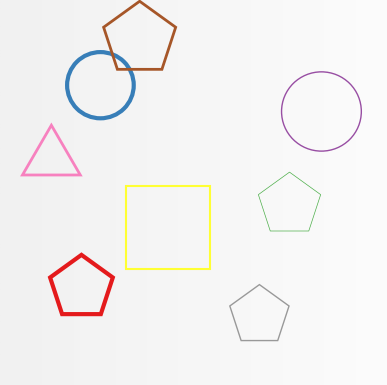[{"shape": "pentagon", "thickness": 3, "radius": 0.43, "center": [0.21, 0.253]}, {"shape": "circle", "thickness": 3, "radius": 0.43, "center": [0.259, 0.779]}, {"shape": "pentagon", "thickness": 0.5, "radius": 0.42, "center": [0.747, 0.468]}, {"shape": "circle", "thickness": 1, "radius": 0.51, "center": [0.83, 0.71]}, {"shape": "square", "thickness": 1.5, "radius": 0.54, "center": [0.434, 0.409]}, {"shape": "pentagon", "thickness": 2, "radius": 0.49, "center": [0.36, 0.899]}, {"shape": "triangle", "thickness": 2, "radius": 0.43, "center": [0.133, 0.589]}, {"shape": "pentagon", "thickness": 1, "radius": 0.4, "center": [0.669, 0.18]}]